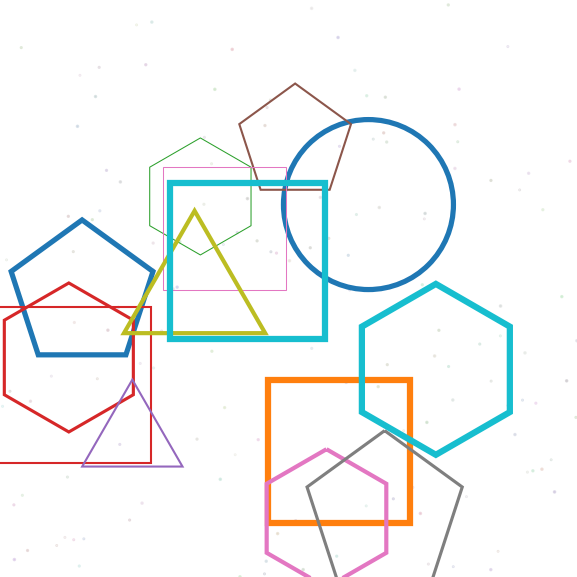[{"shape": "circle", "thickness": 2.5, "radius": 0.74, "center": [0.638, 0.645]}, {"shape": "pentagon", "thickness": 2.5, "radius": 0.65, "center": [0.142, 0.489]}, {"shape": "square", "thickness": 3, "radius": 0.62, "center": [0.587, 0.218]}, {"shape": "hexagon", "thickness": 0.5, "radius": 0.51, "center": [0.347, 0.659]}, {"shape": "hexagon", "thickness": 1.5, "radius": 0.64, "center": [0.119, 0.38]}, {"shape": "square", "thickness": 1, "radius": 0.68, "center": [0.126, 0.332]}, {"shape": "triangle", "thickness": 1, "radius": 0.5, "center": [0.229, 0.241]}, {"shape": "pentagon", "thickness": 1, "radius": 0.51, "center": [0.511, 0.753]}, {"shape": "hexagon", "thickness": 2, "radius": 0.6, "center": [0.565, 0.102]}, {"shape": "square", "thickness": 0.5, "radius": 0.53, "center": [0.388, 0.603]}, {"shape": "pentagon", "thickness": 1.5, "radius": 0.71, "center": [0.666, 0.112]}, {"shape": "triangle", "thickness": 2, "radius": 0.71, "center": [0.337, 0.493]}, {"shape": "square", "thickness": 3, "radius": 0.67, "center": [0.429, 0.547]}, {"shape": "hexagon", "thickness": 3, "radius": 0.74, "center": [0.755, 0.36]}]